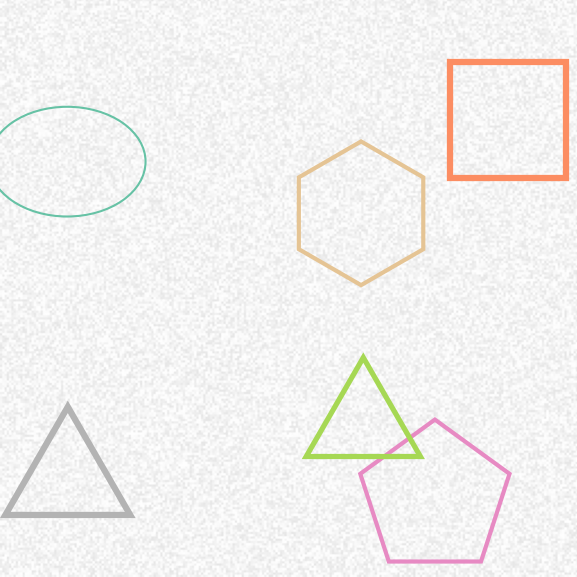[{"shape": "oval", "thickness": 1, "radius": 0.68, "center": [0.116, 0.719]}, {"shape": "square", "thickness": 3, "radius": 0.5, "center": [0.879, 0.791]}, {"shape": "pentagon", "thickness": 2, "radius": 0.68, "center": [0.753, 0.137]}, {"shape": "triangle", "thickness": 2.5, "radius": 0.57, "center": [0.629, 0.266]}, {"shape": "hexagon", "thickness": 2, "radius": 0.62, "center": [0.625, 0.63]}, {"shape": "triangle", "thickness": 3, "radius": 0.62, "center": [0.117, 0.17]}]